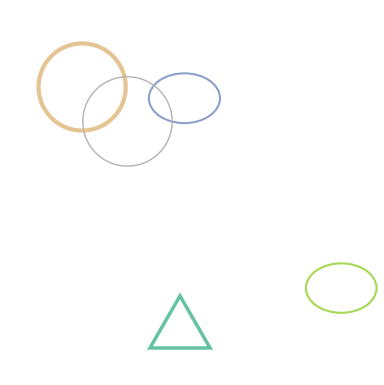[{"shape": "triangle", "thickness": 2.5, "radius": 0.45, "center": [0.468, 0.141]}, {"shape": "oval", "thickness": 1.5, "radius": 0.46, "center": [0.479, 0.745]}, {"shape": "oval", "thickness": 1.5, "radius": 0.46, "center": [0.886, 0.252]}, {"shape": "circle", "thickness": 3, "radius": 0.57, "center": [0.213, 0.774]}, {"shape": "circle", "thickness": 1, "radius": 0.58, "center": [0.331, 0.685]}]